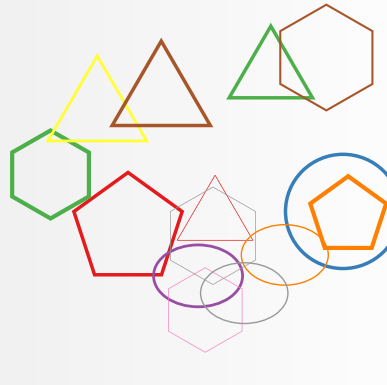[{"shape": "triangle", "thickness": 0.5, "radius": 0.56, "center": [0.555, 0.432]}, {"shape": "pentagon", "thickness": 2.5, "radius": 0.73, "center": [0.33, 0.405]}, {"shape": "circle", "thickness": 2.5, "radius": 0.74, "center": [0.885, 0.451]}, {"shape": "triangle", "thickness": 2.5, "radius": 0.62, "center": [0.699, 0.808]}, {"shape": "hexagon", "thickness": 3, "radius": 0.57, "center": [0.13, 0.547]}, {"shape": "oval", "thickness": 2, "radius": 0.57, "center": [0.511, 0.283]}, {"shape": "pentagon", "thickness": 3, "radius": 0.51, "center": [0.899, 0.439]}, {"shape": "oval", "thickness": 1, "radius": 0.56, "center": [0.735, 0.338]}, {"shape": "triangle", "thickness": 2, "radius": 0.74, "center": [0.251, 0.708]}, {"shape": "triangle", "thickness": 2.5, "radius": 0.73, "center": [0.416, 0.747]}, {"shape": "hexagon", "thickness": 1.5, "radius": 0.69, "center": [0.842, 0.851]}, {"shape": "hexagon", "thickness": 0.5, "radius": 0.55, "center": [0.53, 0.195]}, {"shape": "hexagon", "thickness": 0.5, "radius": 0.63, "center": [0.549, 0.388]}, {"shape": "oval", "thickness": 1, "radius": 0.56, "center": [0.63, 0.239]}]